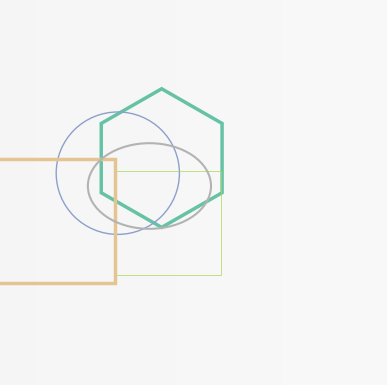[{"shape": "hexagon", "thickness": 2.5, "radius": 0.9, "center": [0.417, 0.589]}, {"shape": "circle", "thickness": 1, "radius": 0.79, "center": [0.304, 0.55]}, {"shape": "square", "thickness": 0.5, "radius": 0.67, "center": [0.435, 0.42]}, {"shape": "square", "thickness": 2.5, "radius": 0.81, "center": [0.135, 0.425]}, {"shape": "oval", "thickness": 1.5, "radius": 0.79, "center": [0.386, 0.517]}]